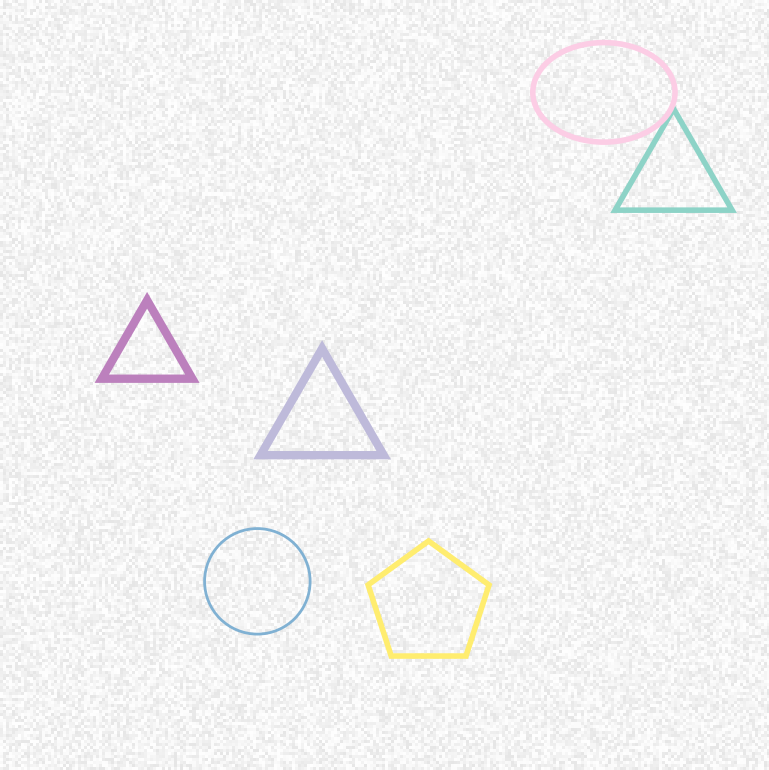[{"shape": "triangle", "thickness": 2, "radius": 0.44, "center": [0.875, 0.771]}, {"shape": "triangle", "thickness": 3, "radius": 0.46, "center": [0.418, 0.455]}, {"shape": "circle", "thickness": 1, "radius": 0.34, "center": [0.334, 0.245]}, {"shape": "oval", "thickness": 2, "radius": 0.46, "center": [0.784, 0.88]}, {"shape": "triangle", "thickness": 3, "radius": 0.34, "center": [0.191, 0.542]}, {"shape": "pentagon", "thickness": 2, "radius": 0.41, "center": [0.557, 0.215]}]